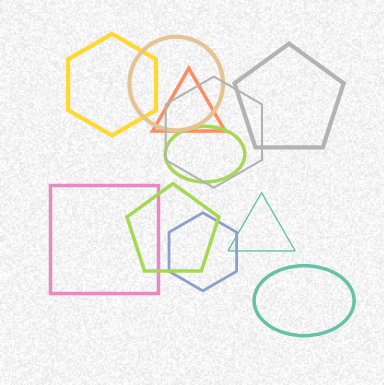[{"shape": "oval", "thickness": 2.5, "radius": 0.65, "center": [0.79, 0.219]}, {"shape": "triangle", "thickness": 1, "radius": 0.5, "center": [0.679, 0.399]}, {"shape": "triangle", "thickness": 2.5, "radius": 0.54, "center": [0.49, 0.714]}, {"shape": "hexagon", "thickness": 2, "radius": 0.51, "center": [0.527, 0.346]}, {"shape": "square", "thickness": 2.5, "radius": 0.7, "center": [0.271, 0.38]}, {"shape": "pentagon", "thickness": 2.5, "radius": 0.63, "center": [0.449, 0.398]}, {"shape": "oval", "thickness": 2.5, "radius": 0.52, "center": [0.533, 0.6]}, {"shape": "hexagon", "thickness": 3, "radius": 0.66, "center": [0.291, 0.78]}, {"shape": "circle", "thickness": 3, "radius": 0.61, "center": [0.458, 0.783]}, {"shape": "hexagon", "thickness": 1.5, "radius": 0.72, "center": [0.555, 0.657]}, {"shape": "pentagon", "thickness": 3, "radius": 0.74, "center": [0.751, 0.738]}]